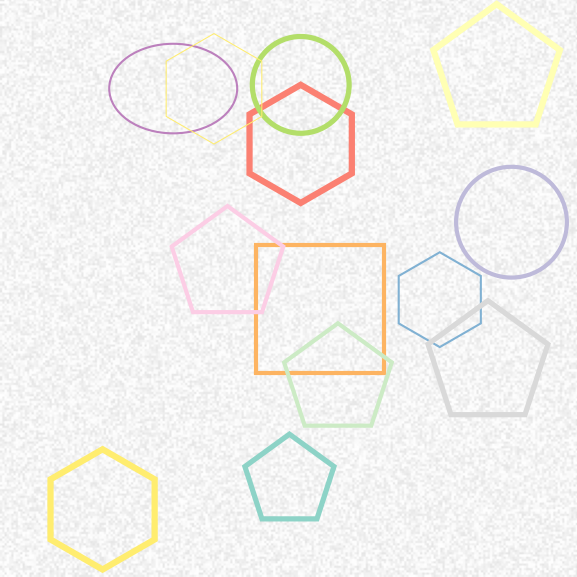[{"shape": "pentagon", "thickness": 2.5, "radius": 0.41, "center": [0.501, 0.166]}, {"shape": "pentagon", "thickness": 3, "radius": 0.58, "center": [0.86, 0.877]}, {"shape": "circle", "thickness": 2, "radius": 0.48, "center": [0.886, 0.614]}, {"shape": "hexagon", "thickness": 3, "radius": 0.51, "center": [0.521, 0.75]}, {"shape": "hexagon", "thickness": 1, "radius": 0.41, "center": [0.762, 0.48]}, {"shape": "square", "thickness": 2, "radius": 0.55, "center": [0.554, 0.465]}, {"shape": "circle", "thickness": 2.5, "radius": 0.42, "center": [0.521, 0.852]}, {"shape": "pentagon", "thickness": 2, "radius": 0.51, "center": [0.394, 0.541]}, {"shape": "pentagon", "thickness": 2.5, "radius": 0.55, "center": [0.845, 0.369]}, {"shape": "oval", "thickness": 1, "radius": 0.55, "center": [0.3, 0.846]}, {"shape": "pentagon", "thickness": 2, "radius": 0.49, "center": [0.585, 0.341]}, {"shape": "hexagon", "thickness": 3, "radius": 0.52, "center": [0.178, 0.117]}, {"shape": "hexagon", "thickness": 0.5, "radius": 0.48, "center": [0.371, 0.845]}]